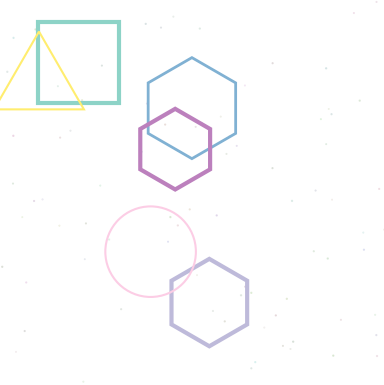[{"shape": "square", "thickness": 3, "radius": 0.52, "center": [0.205, 0.837]}, {"shape": "hexagon", "thickness": 3, "radius": 0.57, "center": [0.544, 0.214]}, {"shape": "hexagon", "thickness": 2, "radius": 0.66, "center": [0.498, 0.719]}, {"shape": "circle", "thickness": 1.5, "radius": 0.59, "center": [0.391, 0.346]}, {"shape": "hexagon", "thickness": 3, "radius": 0.52, "center": [0.455, 0.613]}, {"shape": "triangle", "thickness": 1.5, "radius": 0.67, "center": [0.101, 0.783]}]